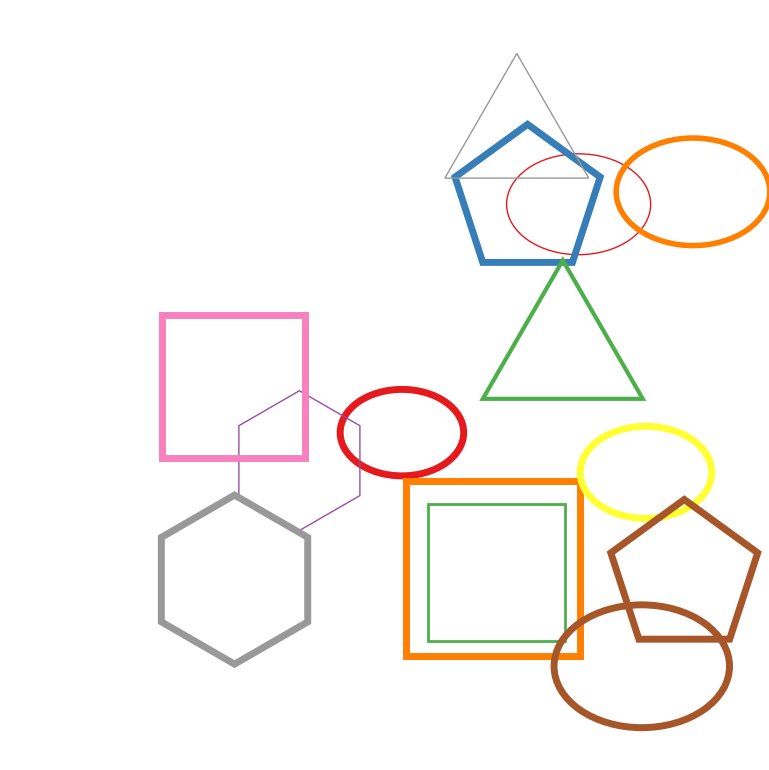[{"shape": "oval", "thickness": 0.5, "radius": 0.47, "center": [0.751, 0.735]}, {"shape": "oval", "thickness": 2.5, "radius": 0.4, "center": [0.522, 0.438]}, {"shape": "pentagon", "thickness": 2.5, "radius": 0.5, "center": [0.685, 0.739]}, {"shape": "triangle", "thickness": 1.5, "radius": 0.6, "center": [0.731, 0.542]}, {"shape": "square", "thickness": 1, "radius": 0.44, "center": [0.644, 0.256]}, {"shape": "hexagon", "thickness": 0.5, "radius": 0.45, "center": [0.389, 0.402]}, {"shape": "oval", "thickness": 2, "radius": 0.5, "center": [0.9, 0.751]}, {"shape": "square", "thickness": 2.5, "radius": 0.57, "center": [0.64, 0.262]}, {"shape": "oval", "thickness": 2.5, "radius": 0.43, "center": [0.839, 0.387]}, {"shape": "oval", "thickness": 2.5, "radius": 0.57, "center": [0.833, 0.135]}, {"shape": "pentagon", "thickness": 2.5, "radius": 0.5, "center": [0.889, 0.251]}, {"shape": "square", "thickness": 2.5, "radius": 0.46, "center": [0.303, 0.498]}, {"shape": "hexagon", "thickness": 2.5, "radius": 0.55, "center": [0.305, 0.247]}, {"shape": "triangle", "thickness": 0.5, "radius": 0.54, "center": [0.671, 0.823]}]